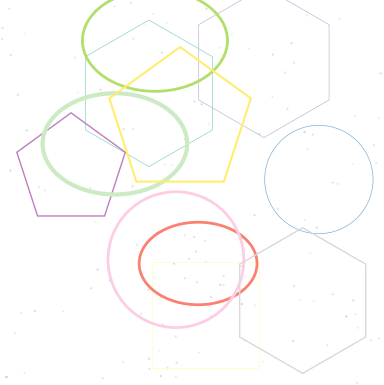[{"shape": "hexagon", "thickness": 0.5, "radius": 0.95, "center": [0.387, 0.758]}, {"shape": "square", "thickness": 0.5, "radius": 0.69, "center": [0.534, 0.182]}, {"shape": "hexagon", "thickness": 0.5, "radius": 0.98, "center": [0.685, 0.838]}, {"shape": "oval", "thickness": 2, "radius": 0.77, "center": [0.515, 0.316]}, {"shape": "circle", "thickness": 0.5, "radius": 0.7, "center": [0.828, 0.534]}, {"shape": "oval", "thickness": 2, "radius": 0.94, "center": [0.402, 0.895]}, {"shape": "circle", "thickness": 2, "radius": 0.88, "center": [0.457, 0.326]}, {"shape": "hexagon", "thickness": 1, "radius": 0.95, "center": [0.786, 0.219]}, {"shape": "pentagon", "thickness": 1, "radius": 0.74, "center": [0.185, 0.559]}, {"shape": "oval", "thickness": 3, "radius": 0.94, "center": [0.298, 0.626]}, {"shape": "pentagon", "thickness": 1.5, "radius": 0.97, "center": [0.468, 0.685]}]